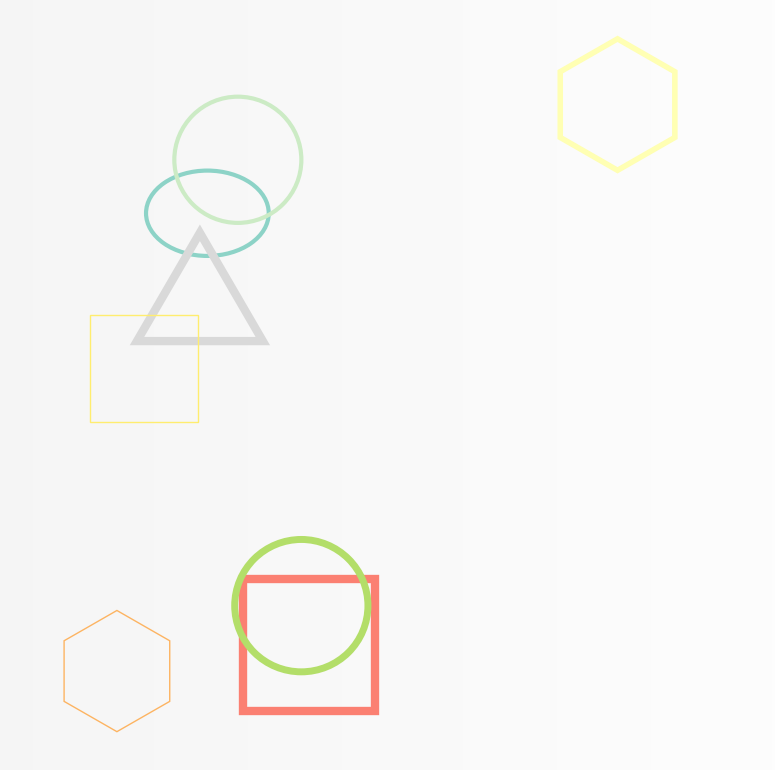[{"shape": "oval", "thickness": 1.5, "radius": 0.4, "center": [0.268, 0.723]}, {"shape": "hexagon", "thickness": 2, "radius": 0.43, "center": [0.797, 0.864]}, {"shape": "square", "thickness": 3, "radius": 0.43, "center": [0.398, 0.163]}, {"shape": "hexagon", "thickness": 0.5, "radius": 0.39, "center": [0.151, 0.128]}, {"shape": "circle", "thickness": 2.5, "radius": 0.43, "center": [0.389, 0.213]}, {"shape": "triangle", "thickness": 3, "radius": 0.47, "center": [0.258, 0.604]}, {"shape": "circle", "thickness": 1.5, "radius": 0.41, "center": [0.307, 0.792]}, {"shape": "square", "thickness": 0.5, "radius": 0.35, "center": [0.186, 0.521]}]